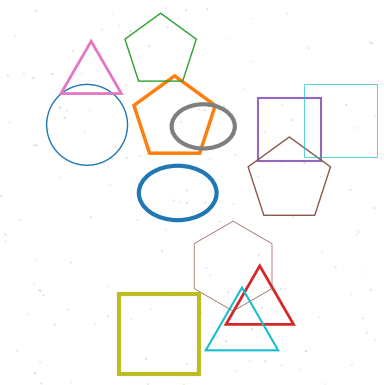[{"shape": "oval", "thickness": 3, "radius": 0.5, "center": [0.462, 0.499]}, {"shape": "circle", "thickness": 1, "radius": 0.52, "center": [0.226, 0.676]}, {"shape": "pentagon", "thickness": 2.5, "radius": 0.56, "center": [0.454, 0.692]}, {"shape": "pentagon", "thickness": 1, "radius": 0.49, "center": [0.417, 0.868]}, {"shape": "triangle", "thickness": 2, "radius": 0.51, "center": [0.675, 0.208]}, {"shape": "square", "thickness": 1.5, "radius": 0.41, "center": [0.752, 0.665]}, {"shape": "hexagon", "thickness": 0.5, "radius": 0.58, "center": [0.605, 0.309]}, {"shape": "pentagon", "thickness": 1, "radius": 0.56, "center": [0.751, 0.532]}, {"shape": "triangle", "thickness": 2, "radius": 0.45, "center": [0.237, 0.802]}, {"shape": "oval", "thickness": 3, "radius": 0.41, "center": [0.528, 0.672]}, {"shape": "square", "thickness": 3, "radius": 0.52, "center": [0.413, 0.133]}, {"shape": "square", "thickness": 0.5, "radius": 0.48, "center": [0.885, 0.686]}, {"shape": "triangle", "thickness": 1.5, "radius": 0.54, "center": [0.628, 0.144]}]